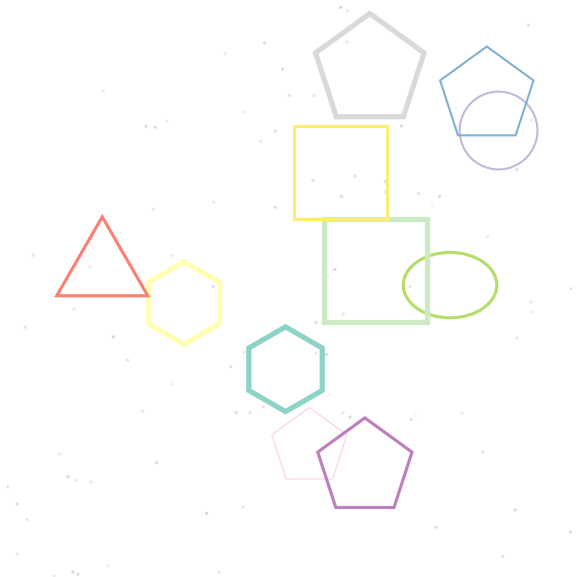[{"shape": "hexagon", "thickness": 2.5, "radius": 0.37, "center": [0.494, 0.36]}, {"shape": "hexagon", "thickness": 2.5, "radius": 0.36, "center": [0.319, 0.474]}, {"shape": "circle", "thickness": 1, "radius": 0.34, "center": [0.863, 0.773]}, {"shape": "triangle", "thickness": 1.5, "radius": 0.46, "center": [0.177, 0.533]}, {"shape": "pentagon", "thickness": 1, "radius": 0.43, "center": [0.843, 0.834]}, {"shape": "oval", "thickness": 1.5, "radius": 0.4, "center": [0.779, 0.505]}, {"shape": "pentagon", "thickness": 0.5, "radius": 0.34, "center": [0.536, 0.225]}, {"shape": "pentagon", "thickness": 2.5, "radius": 0.49, "center": [0.64, 0.877]}, {"shape": "pentagon", "thickness": 1.5, "radius": 0.43, "center": [0.632, 0.19]}, {"shape": "square", "thickness": 2.5, "radius": 0.44, "center": [0.65, 0.531]}, {"shape": "square", "thickness": 1.5, "radius": 0.4, "center": [0.59, 0.701]}]